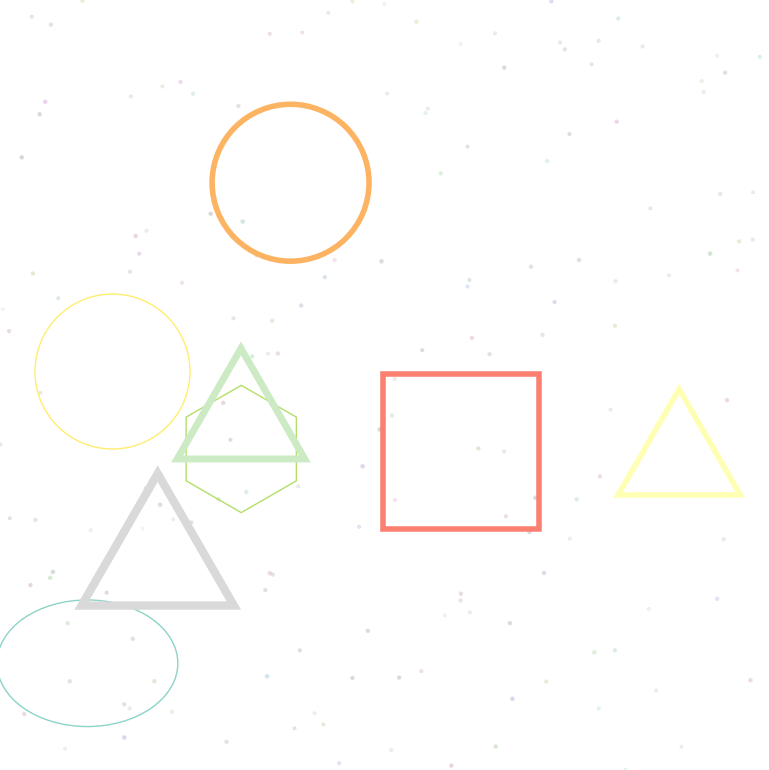[{"shape": "oval", "thickness": 0.5, "radius": 0.59, "center": [0.114, 0.139]}, {"shape": "triangle", "thickness": 2, "radius": 0.46, "center": [0.882, 0.403]}, {"shape": "square", "thickness": 2, "radius": 0.5, "center": [0.598, 0.414]}, {"shape": "circle", "thickness": 2, "radius": 0.51, "center": [0.377, 0.763]}, {"shape": "hexagon", "thickness": 0.5, "radius": 0.41, "center": [0.313, 0.417]}, {"shape": "triangle", "thickness": 3, "radius": 0.57, "center": [0.205, 0.271]}, {"shape": "triangle", "thickness": 2.5, "radius": 0.48, "center": [0.313, 0.452]}, {"shape": "circle", "thickness": 0.5, "radius": 0.5, "center": [0.146, 0.517]}]